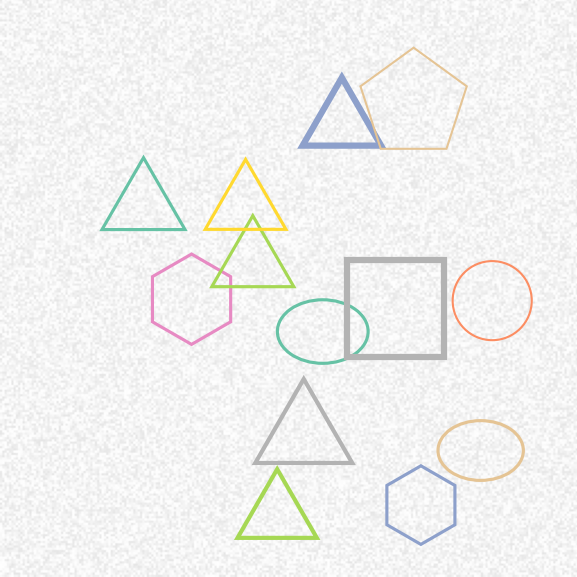[{"shape": "oval", "thickness": 1.5, "radius": 0.39, "center": [0.559, 0.425]}, {"shape": "triangle", "thickness": 1.5, "radius": 0.41, "center": [0.248, 0.643]}, {"shape": "circle", "thickness": 1, "radius": 0.34, "center": [0.852, 0.479]}, {"shape": "hexagon", "thickness": 1.5, "radius": 0.34, "center": [0.729, 0.125]}, {"shape": "triangle", "thickness": 3, "radius": 0.39, "center": [0.592, 0.786]}, {"shape": "hexagon", "thickness": 1.5, "radius": 0.39, "center": [0.332, 0.481]}, {"shape": "triangle", "thickness": 1.5, "radius": 0.41, "center": [0.438, 0.544]}, {"shape": "triangle", "thickness": 2, "radius": 0.4, "center": [0.48, 0.107]}, {"shape": "triangle", "thickness": 1.5, "radius": 0.4, "center": [0.425, 0.642]}, {"shape": "oval", "thickness": 1.5, "radius": 0.37, "center": [0.832, 0.219]}, {"shape": "pentagon", "thickness": 1, "radius": 0.48, "center": [0.716, 0.82]}, {"shape": "triangle", "thickness": 2, "radius": 0.48, "center": [0.526, 0.246]}, {"shape": "square", "thickness": 3, "radius": 0.42, "center": [0.685, 0.464]}]